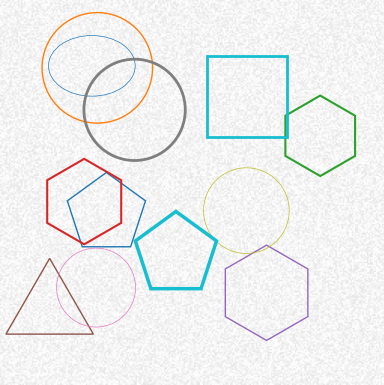[{"shape": "pentagon", "thickness": 1, "radius": 0.53, "center": [0.276, 0.445]}, {"shape": "oval", "thickness": 0.5, "radius": 0.56, "center": [0.239, 0.829]}, {"shape": "circle", "thickness": 1, "radius": 0.72, "center": [0.253, 0.824]}, {"shape": "hexagon", "thickness": 1.5, "radius": 0.52, "center": [0.832, 0.647]}, {"shape": "hexagon", "thickness": 1.5, "radius": 0.55, "center": [0.219, 0.476]}, {"shape": "hexagon", "thickness": 1, "radius": 0.62, "center": [0.692, 0.24]}, {"shape": "triangle", "thickness": 1, "radius": 0.66, "center": [0.129, 0.198]}, {"shape": "circle", "thickness": 0.5, "radius": 0.51, "center": [0.25, 0.253]}, {"shape": "circle", "thickness": 2, "radius": 0.66, "center": [0.35, 0.715]}, {"shape": "circle", "thickness": 0.5, "radius": 0.56, "center": [0.64, 0.453]}, {"shape": "square", "thickness": 2, "radius": 0.52, "center": [0.642, 0.749]}, {"shape": "pentagon", "thickness": 2.5, "radius": 0.55, "center": [0.457, 0.34]}]